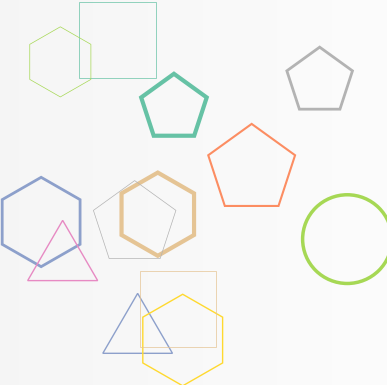[{"shape": "square", "thickness": 0.5, "radius": 0.49, "center": [0.303, 0.896]}, {"shape": "pentagon", "thickness": 3, "radius": 0.44, "center": [0.449, 0.719]}, {"shape": "pentagon", "thickness": 1.5, "radius": 0.59, "center": [0.649, 0.56]}, {"shape": "triangle", "thickness": 1, "radius": 0.52, "center": [0.355, 0.134]}, {"shape": "hexagon", "thickness": 2, "radius": 0.58, "center": [0.106, 0.423]}, {"shape": "triangle", "thickness": 1, "radius": 0.52, "center": [0.162, 0.323]}, {"shape": "hexagon", "thickness": 0.5, "radius": 0.46, "center": [0.156, 0.839]}, {"shape": "circle", "thickness": 2.5, "radius": 0.58, "center": [0.896, 0.379]}, {"shape": "hexagon", "thickness": 1, "radius": 0.59, "center": [0.472, 0.117]}, {"shape": "hexagon", "thickness": 3, "radius": 0.54, "center": [0.407, 0.444]}, {"shape": "square", "thickness": 0.5, "radius": 0.49, "center": [0.459, 0.197]}, {"shape": "pentagon", "thickness": 2, "radius": 0.45, "center": [0.825, 0.788]}, {"shape": "pentagon", "thickness": 0.5, "radius": 0.56, "center": [0.348, 0.419]}]